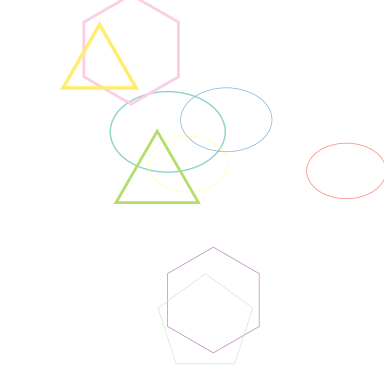[{"shape": "oval", "thickness": 1, "radius": 0.75, "center": [0.436, 0.657]}, {"shape": "oval", "thickness": 0.5, "radius": 0.52, "center": [0.488, 0.574]}, {"shape": "oval", "thickness": 0.5, "radius": 0.52, "center": [0.9, 0.556]}, {"shape": "oval", "thickness": 0.5, "radius": 0.59, "center": [0.588, 0.689]}, {"shape": "triangle", "thickness": 2, "radius": 0.62, "center": [0.408, 0.536]}, {"shape": "hexagon", "thickness": 2, "radius": 0.71, "center": [0.341, 0.872]}, {"shape": "hexagon", "thickness": 0.5, "radius": 0.69, "center": [0.554, 0.221]}, {"shape": "pentagon", "thickness": 0.5, "radius": 0.65, "center": [0.534, 0.16]}, {"shape": "triangle", "thickness": 2.5, "radius": 0.55, "center": [0.259, 0.826]}]